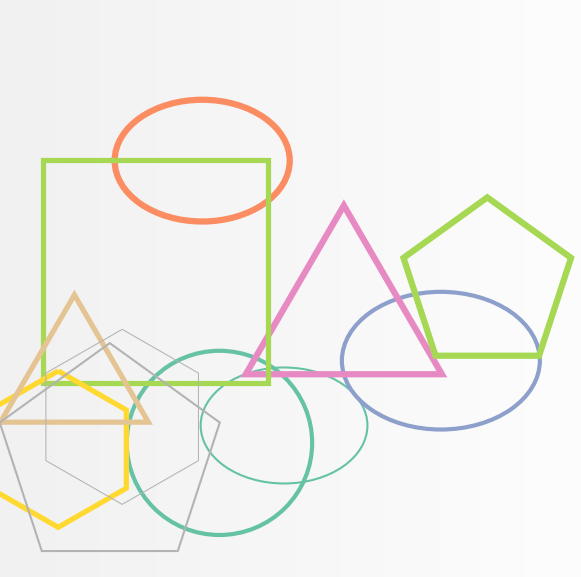[{"shape": "oval", "thickness": 1, "radius": 0.72, "center": [0.489, 0.262]}, {"shape": "circle", "thickness": 2, "radius": 0.8, "center": [0.378, 0.232]}, {"shape": "oval", "thickness": 3, "radius": 0.75, "center": [0.348, 0.721]}, {"shape": "oval", "thickness": 2, "radius": 0.85, "center": [0.758, 0.375]}, {"shape": "triangle", "thickness": 3, "radius": 0.97, "center": [0.592, 0.449]}, {"shape": "square", "thickness": 2.5, "radius": 0.97, "center": [0.268, 0.529]}, {"shape": "pentagon", "thickness": 3, "radius": 0.76, "center": [0.838, 0.506]}, {"shape": "hexagon", "thickness": 2.5, "radius": 0.68, "center": [0.1, 0.221]}, {"shape": "triangle", "thickness": 2.5, "radius": 0.73, "center": [0.128, 0.342]}, {"shape": "pentagon", "thickness": 1, "radius": 1.0, "center": [0.189, 0.206]}, {"shape": "hexagon", "thickness": 0.5, "radius": 0.76, "center": [0.21, 0.277]}]